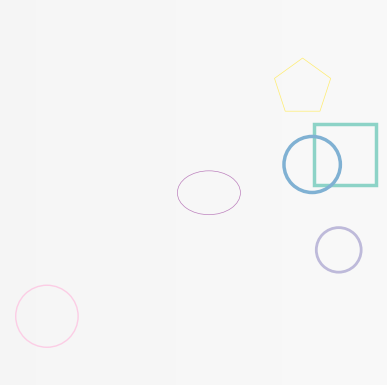[{"shape": "square", "thickness": 2.5, "radius": 0.4, "center": [0.89, 0.599]}, {"shape": "circle", "thickness": 2, "radius": 0.29, "center": [0.874, 0.351]}, {"shape": "circle", "thickness": 2.5, "radius": 0.36, "center": [0.806, 0.573]}, {"shape": "circle", "thickness": 1, "radius": 0.4, "center": [0.121, 0.179]}, {"shape": "oval", "thickness": 0.5, "radius": 0.41, "center": [0.539, 0.499]}, {"shape": "pentagon", "thickness": 0.5, "radius": 0.38, "center": [0.781, 0.773]}]